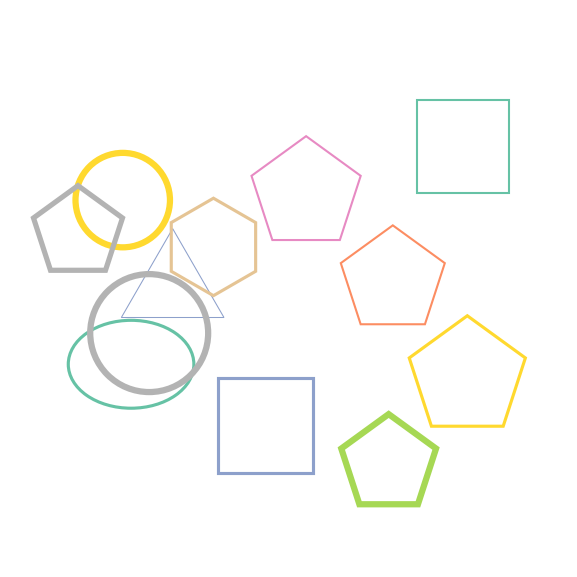[{"shape": "oval", "thickness": 1.5, "radius": 0.54, "center": [0.227, 0.368]}, {"shape": "square", "thickness": 1, "radius": 0.4, "center": [0.801, 0.746]}, {"shape": "pentagon", "thickness": 1, "radius": 0.47, "center": [0.68, 0.514]}, {"shape": "square", "thickness": 1.5, "radius": 0.41, "center": [0.46, 0.262]}, {"shape": "triangle", "thickness": 0.5, "radius": 0.51, "center": [0.299, 0.501]}, {"shape": "pentagon", "thickness": 1, "radius": 0.5, "center": [0.53, 0.664]}, {"shape": "pentagon", "thickness": 3, "radius": 0.43, "center": [0.673, 0.196]}, {"shape": "pentagon", "thickness": 1.5, "radius": 0.53, "center": [0.809, 0.347]}, {"shape": "circle", "thickness": 3, "radius": 0.41, "center": [0.213, 0.653]}, {"shape": "hexagon", "thickness": 1.5, "radius": 0.42, "center": [0.37, 0.572]}, {"shape": "circle", "thickness": 3, "radius": 0.51, "center": [0.258, 0.422]}, {"shape": "pentagon", "thickness": 2.5, "radius": 0.41, "center": [0.135, 0.597]}]